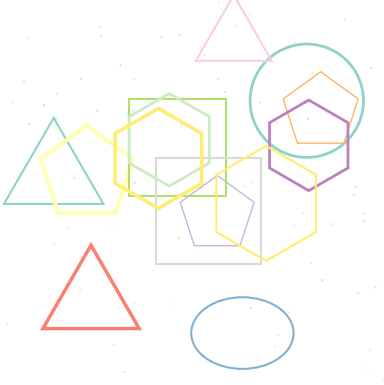[{"shape": "circle", "thickness": 2, "radius": 0.74, "center": [0.797, 0.738]}, {"shape": "triangle", "thickness": 1.5, "radius": 0.74, "center": [0.139, 0.545]}, {"shape": "pentagon", "thickness": 3, "radius": 0.63, "center": [0.225, 0.548]}, {"shape": "pentagon", "thickness": 1, "radius": 0.5, "center": [0.564, 0.443]}, {"shape": "triangle", "thickness": 2.5, "radius": 0.72, "center": [0.236, 0.219]}, {"shape": "oval", "thickness": 1.5, "radius": 0.66, "center": [0.63, 0.135]}, {"shape": "pentagon", "thickness": 1, "radius": 0.51, "center": [0.833, 0.711]}, {"shape": "square", "thickness": 1.5, "radius": 0.63, "center": [0.462, 0.617]}, {"shape": "triangle", "thickness": 1.5, "radius": 0.57, "center": [0.607, 0.899]}, {"shape": "square", "thickness": 1.5, "radius": 0.68, "center": [0.542, 0.452]}, {"shape": "hexagon", "thickness": 2, "radius": 0.59, "center": [0.802, 0.622]}, {"shape": "hexagon", "thickness": 2, "radius": 0.6, "center": [0.439, 0.637]}, {"shape": "hexagon", "thickness": 1.5, "radius": 0.75, "center": [0.691, 0.472]}, {"shape": "hexagon", "thickness": 2.5, "radius": 0.65, "center": [0.411, 0.589]}]